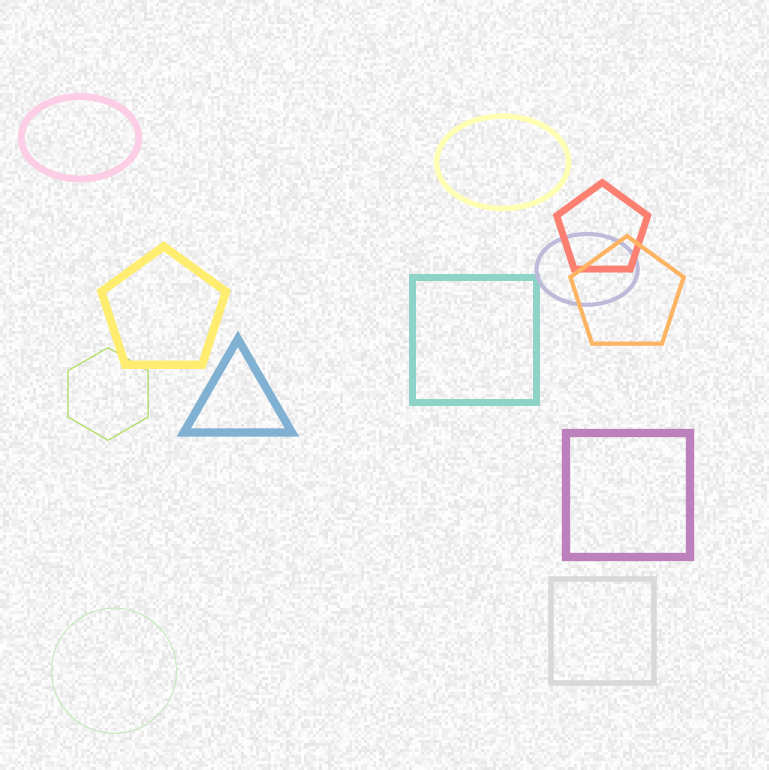[{"shape": "square", "thickness": 2.5, "radius": 0.4, "center": [0.616, 0.559]}, {"shape": "oval", "thickness": 2, "radius": 0.43, "center": [0.653, 0.789]}, {"shape": "oval", "thickness": 1.5, "radius": 0.33, "center": [0.762, 0.65]}, {"shape": "pentagon", "thickness": 2.5, "radius": 0.31, "center": [0.782, 0.701]}, {"shape": "triangle", "thickness": 3, "radius": 0.41, "center": [0.309, 0.479]}, {"shape": "pentagon", "thickness": 1.5, "radius": 0.39, "center": [0.814, 0.616]}, {"shape": "hexagon", "thickness": 0.5, "radius": 0.3, "center": [0.14, 0.488]}, {"shape": "oval", "thickness": 2.5, "radius": 0.38, "center": [0.104, 0.821]}, {"shape": "square", "thickness": 2, "radius": 0.34, "center": [0.782, 0.181]}, {"shape": "square", "thickness": 3, "radius": 0.4, "center": [0.815, 0.357]}, {"shape": "circle", "thickness": 0.5, "radius": 0.41, "center": [0.148, 0.129]}, {"shape": "pentagon", "thickness": 3, "radius": 0.43, "center": [0.213, 0.595]}]